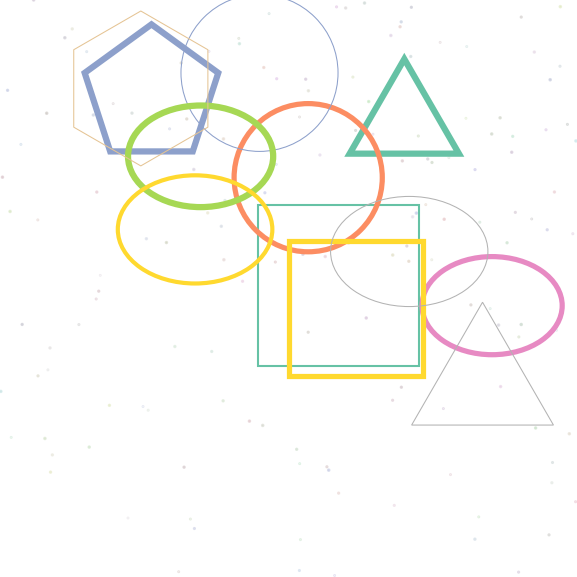[{"shape": "triangle", "thickness": 3, "radius": 0.55, "center": [0.7, 0.788]}, {"shape": "square", "thickness": 1, "radius": 0.7, "center": [0.586, 0.504]}, {"shape": "circle", "thickness": 2.5, "radius": 0.64, "center": [0.534, 0.691]}, {"shape": "pentagon", "thickness": 3, "radius": 0.61, "center": [0.262, 0.835]}, {"shape": "circle", "thickness": 0.5, "radius": 0.68, "center": [0.449, 0.873]}, {"shape": "oval", "thickness": 2.5, "radius": 0.61, "center": [0.852, 0.47]}, {"shape": "oval", "thickness": 3, "radius": 0.63, "center": [0.347, 0.728]}, {"shape": "oval", "thickness": 2, "radius": 0.67, "center": [0.338, 0.602]}, {"shape": "square", "thickness": 2.5, "radius": 0.58, "center": [0.616, 0.465]}, {"shape": "hexagon", "thickness": 0.5, "radius": 0.67, "center": [0.244, 0.846]}, {"shape": "oval", "thickness": 0.5, "radius": 0.68, "center": [0.709, 0.564]}, {"shape": "triangle", "thickness": 0.5, "radius": 0.71, "center": [0.836, 0.334]}]